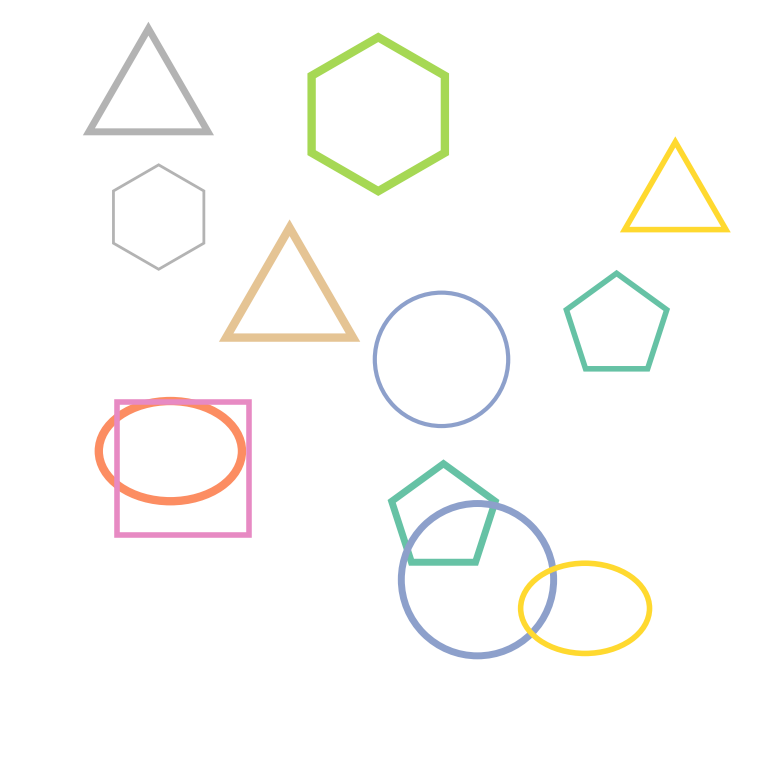[{"shape": "pentagon", "thickness": 2.5, "radius": 0.35, "center": [0.576, 0.327]}, {"shape": "pentagon", "thickness": 2, "radius": 0.34, "center": [0.801, 0.576]}, {"shape": "oval", "thickness": 3, "radius": 0.46, "center": [0.221, 0.414]}, {"shape": "circle", "thickness": 2.5, "radius": 0.49, "center": [0.62, 0.247]}, {"shape": "circle", "thickness": 1.5, "radius": 0.43, "center": [0.573, 0.533]}, {"shape": "square", "thickness": 2, "radius": 0.43, "center": [0.238, 0.391]}, {"shape": "hexagon", "thickness": 3, "radius": 0.5, "center": [0.491, 0.852]}, {"shape": "triangle", "thickness": 2, "radius": 0.38, "center": [0.877, 0.74]}, {"shape": "oval", "thickness": 2, "radius": 0.42, "center": [0.76, 0.21]}, {"shape": "triangle", "thickness": 3, "radius": 0.48, "center": [0.376, 0.609]}, {"shape": "triangle", "thickness": 2.5, "radius": 0.45, "center": [0.193, 0.873]}, {"shape": "hexagon", "thickness": 1, "radius": 0.34, "center": [0.206, 0.718]}]